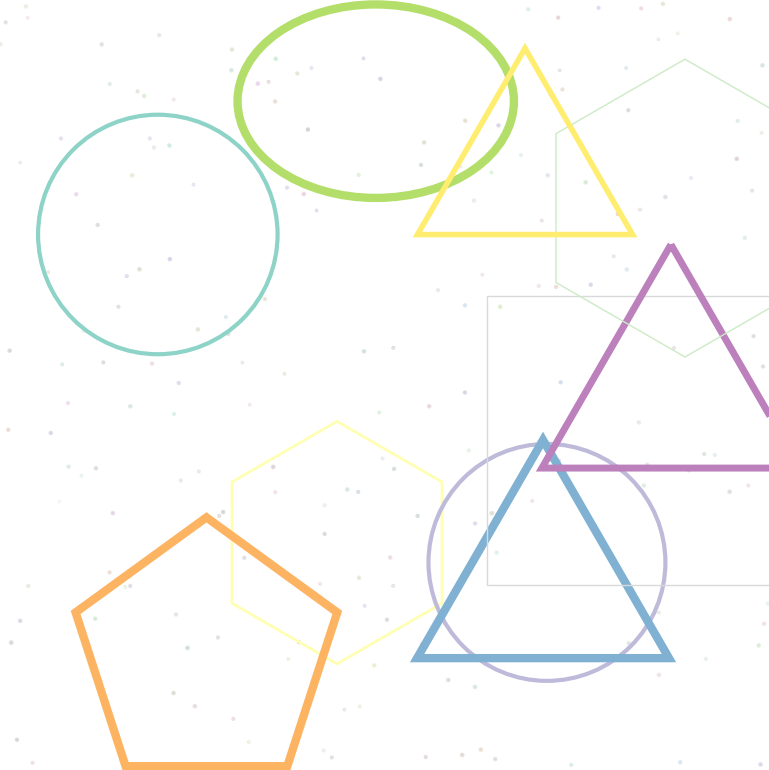[{"shape": "circle", "thickness": 1.5, "radius": 0.78, "center": [0.205, 0.695]}, {"shape": "hexagon", "thickness": 1, "radius": 0.79, "center": [0.438, 0.295]}, {"shape": "circle", "thickness": 1.5, "radius": 0.77, "center": [0.71, 0.27]}, {"shape": "triangle", "thickness": 3, "radius": 0.94, "center": [0.705, 0.24]}, {"shape": "pentagon", "thickness": 3, "radius": 0.89, "center": [0.268, 0.149]}, {"shape": "oval", "thickness": 3, "radius": 0.9, "center": [0.488, 0.869]}, {"shape": "square", "thickness": 0.5, "radius": 0.94, "center": [0.819, 0.428]}, {"shape": "triangle", "thickness": 2.5, "radius": 0.97, "center": [0.871, 0.489]}, {"shape": "hexagon", "thickness": 0.5, "radius": 0.97, "center": [0.89, 0.73]}, {"shape": "triangle", "thickness": 2, "radius": 0.81, "center": [0.682, 0.776]}]